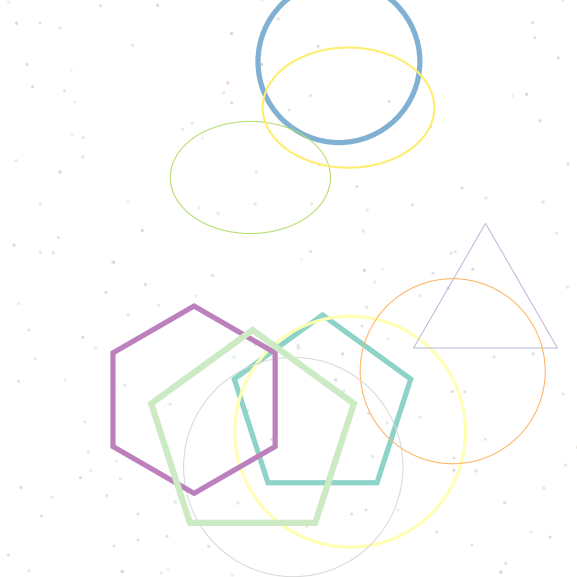[{"shape": "pentagon", "thickness": 2.5, "radius": 0.8, "center": [0.558, 0.293]}, {"shape": "circle", "thickness": 1.5, "radius": 1.0, "center": [0.606, 0.252]}, {"shape": "triangle", "thickness": 0.5, "radius": 0.72, "center": [0.841, 0.468]}, {"shape": "circle", "thickness": 2.5, "radius": 0.7, "center": [0.587, 0.892]}, {"shape": "circle", "thickness": 0.5, "radius": 0.8, "center": [0.784, 0.356]}, {"shape": "oval", "thickness": 0.5, "radius": 0.69, "center": [0.434, 0.692]}, {"shape": "circle", "thickness": 0.5, "radius": 0.95, "center": [0.508, 0.19]}, {"shape": "hexagon", "thickness": 2.5, "radius": 0.81, "center": [0.336, 0.307]}, {"shape": "pentagon", "thickness": 3, "radius": 0.92, "center": [0.437, 0.243]}, {"shape": "oval", "thickness": 1, "radius": 0.74, "center": [0.603, 0.813]}]